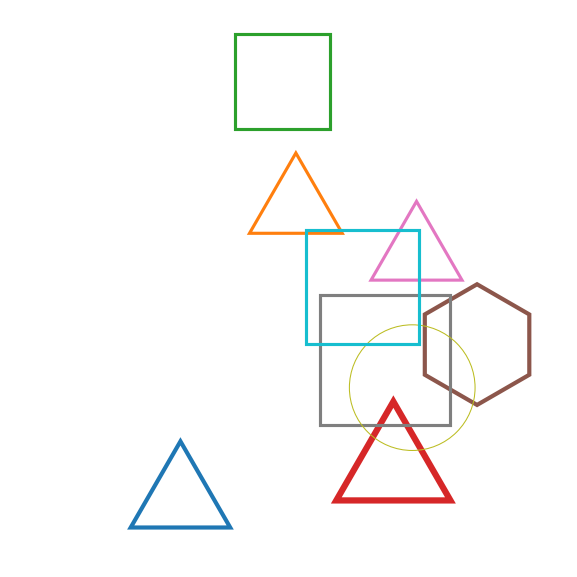[{"shape": "triangle", "thickness": 2, "radius": 0.5, "center": [0.312, 0.135]}, {"shape": "triangle", "thickness": 1.5, "radius": 0.46, "center": [0.512, 0.642]}, {"shape": "square", "thickness": 1.5, "radius": 0.41, "center": [0.489, 0.858]}, {"shape": "triangle", "thickness": 3, "radius": 0.57, "center": [0.681, 0.19]}, {"shape": "hexagon", "thickness": 2, "radius": 0.52, "center": [0.826, 0.402]}, {"shape": "triangle", "thickness": 1.5, "radius": 0.45, "center": [0.721, 0.56]}, {"shape": "square", "thickness": 1.5, "radius": 0.56, "center": [0.667, 0.376]}, {"shape": "circle", "thickness": 0.5, "radius": 0.54, "center": [0.714, 0.328]}, {"shape": "square", "thickness": 1.5, "radius": 0.49, "center": [0.628, 0.502]}]